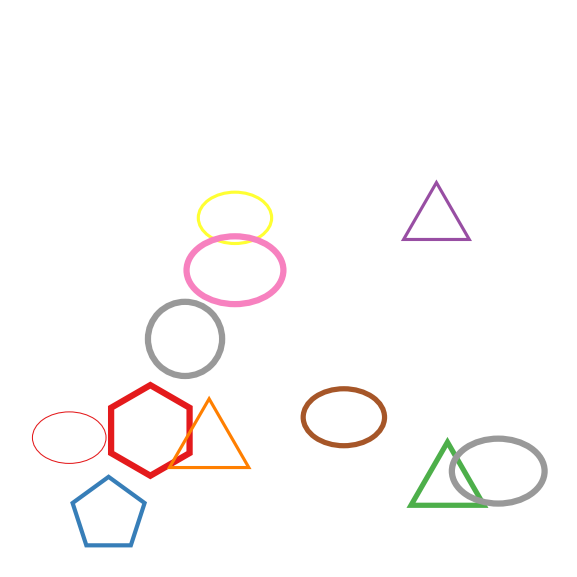[{"shape": "hexagon", "thickness": 3, "radius": 0.39, "center": [0.26, 0.254]}, {"shape": "oval", "thickness": 0.5, "radius": 0.32, "center": [0.12, 0.241]}, {"shape": "pentagon", "thickness": 2, "radius": 0.33, "center": [0.188, 0.108]}, {"shape": "triangle", "thickness": 2.5, "radius": 0.36, "center": [0.775, 0.161]}, {"shape": "triangle", "thickness": 1.5, "radius": 0.33, "center": [0.756, 0.617]}, {"shape": "triangle", "thickness": 1.5, "radius": 0.4, "center": [0.362, 0.229]}, {"shape": "oval", "thickness": 1.5, "radius": 0.32, "center": [0.407, 0.622]}, {"shape": "oval", "thickness": 2.5, "radius": 0.35, "center": [0.595, 0.277]}, {"shape": "oval", "thickness": 3, "radius": 0.42, "center": [0.407, 0.531]}, {"shape": "oval", "thickness": 3, "radius": 0.4, "center": [0.863, 0.183]}, {"shape": "circle", "thickness": 3, "radius": 0.32, "center": [0.32, 0.412]}]